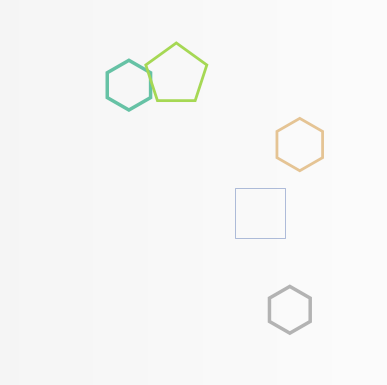[{"shape": "hexagon", "thickness": 2.5, "radius": 0.32, "center": [0.333, 0.779]}, {"shape": "square", "thickness": 0.5, "radius": 0.33, "center": [0.672, 0.447]}, {"shape": "pentagon", "thickness": 2, "radius": 0.41, "center": [0.455, 0.806]}, {"shape": "hexagon", "thickness": 2, "radius": 0.34, "center": [0.774, 0.625]}, {"shape": "hexagon", "thickness": 2.5, "radius": 0.3, "center": [0.748, 0.195]}]